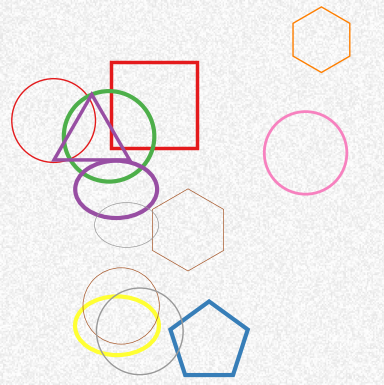[{"shape": "square", "thickness": 2.5, "radius": 0.56, "center": [0.4, 0.727]}, {"shape": "circle", "thickness": 1, "radius": 0.54, "center": [0.139, 0.687]}, {"shape": "pentagon", "thickness": 3, "radius": 0.53, "center": [0.543, 0.111]}, {"shape": "circle", "thickness": 3, "radius": 0.59, "center": [0.283, 0.646]}, {"shape": "oval", "thickness": 3, "radius": 0.53, "center": [0.302, 0.508]}, {"shape": "triangle", "thickness": 2.5, "radius": 0.57, "center": [0.238, 0.641]}, {"shape": "hexagon", "thickness": 1, "radius": 0.43, "center": [0.835, 0.897]}, {"shape": "oval", "thickness": 3, "radius": 0.54, "center": [0.304, 0.154]}, {"shape": "hexagon", "thickness": 0.5, "radius": 0.53, "center": [0.488, 0.403]}, {"shape": "circle", "thickness": 0.5, "radius": 0.5, "center": [0.315, 0.205]}, {"shape": "circle", "thickness": 2, "radius": 0.54, "center": [0.794, 0.603]}, {"shape": "oval", "thickness": 0.5, "radius": 0.42, "center": [0.329, 0.416]}, {"shape": "circle", "thickness": 1, "radius": 0.56, "center": [0.363, 0.139]}]